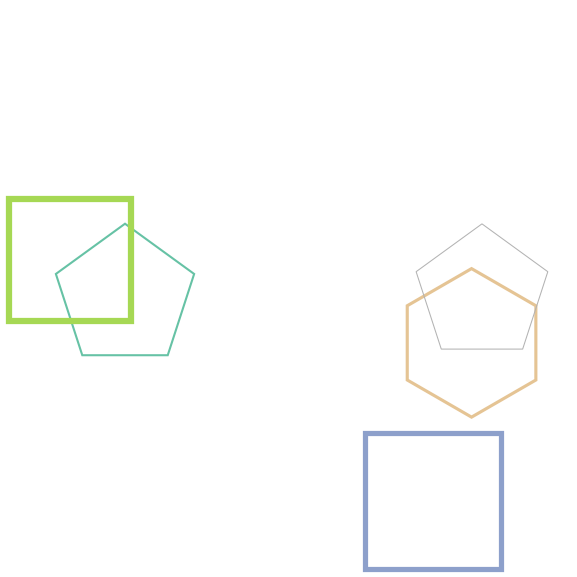[{"shape": "pentagon", "thickness": 1, "radius": 0.63, "center": [0.216, 0.486]}, {"shape": "square", "thickness": 2.5, "radius": 0.59, "center": [0.749, 0.131]}, {"shape": "square", "thickness": 3, "radius": 0.53, "center": [0.121, 0.549]}, {"shape": "hexagon", "thickness": 1.5, "radius": 0.64, "center": [0.817, 0.405]}, {"shape": "pentagon", "thickness": 0.5, "radius": 0.6, "center": [0.835, 0.492]}]